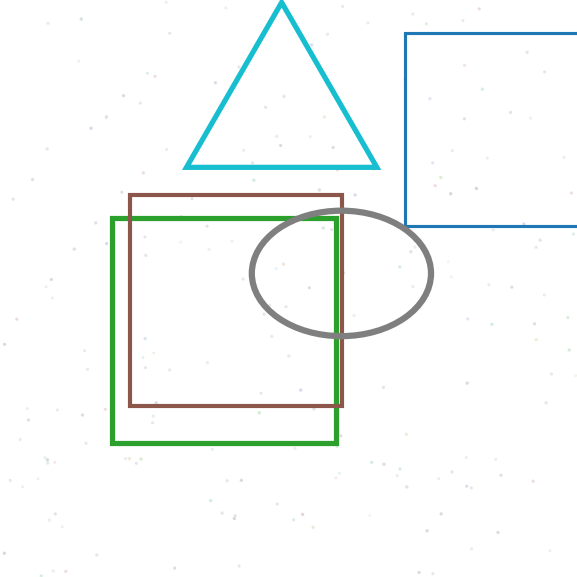[{"shape": "square", "thickness": 1.5, "radius": 0.84, "center": [0.87, 0.775]}, {"shape": "square", "thickness": 2.5, "radius": 0.97, "center": [0.388, 0.427]}, {"shape": "square", "thickness": 2, "radius": 0.92, "center": [0.409, 0.479]}, {"shape": "oval", "thickness": 3, "radius": 0.78, "center": [0.591, 0.526]}, {"shape": "triangle", "thickness": 2.5, "radius": 0.95, "center": [0.488, 0.805]}]